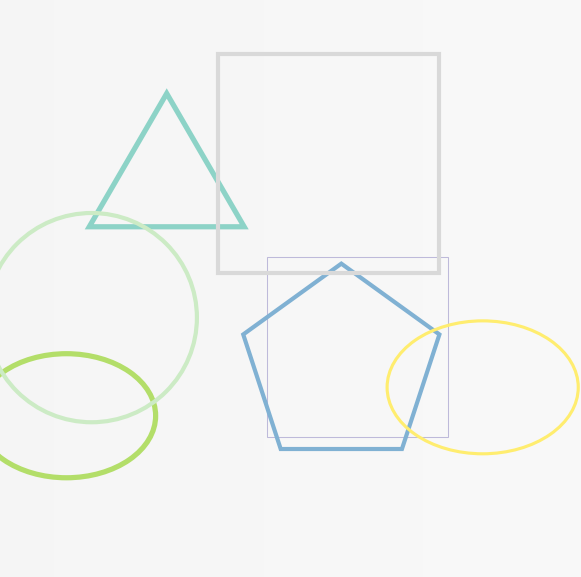[{"shape": "triangle", "thickness": 2.5, "radius": 0.77, "center": [0.287, 0.683]}, {"shape": "square", "thickness": 0.5, "radius": 0.78, "center": [0.615, 0.398]}, {"shape": "pentagon", "thickness": 2, "radius": 0.89, "center": [0.587, 0.365]}, {"shape": "oval", "thickness": 2.5, "radius": 0.77, "center": [0.114, 0.279]}, {"shape": "square", "thickness": 2, "radius": 0.95, "center": [0.565, 0.716]}, {"shape": "circle", "thickness": 2, "radius": 0.91, "center": [0.158, 0.449]}, {"shape": "oval", "thickness": 1.5, "radius": 0.82, "center": [0.83, 0.328]}]